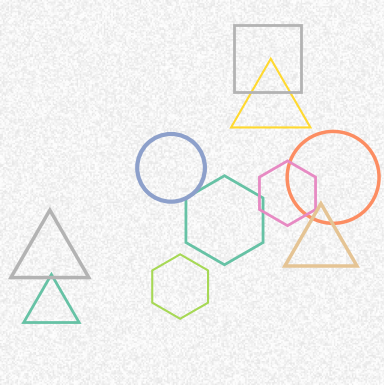[{"shape": "triangle", "thickness": 2, "radius": 0.42, "center": [0.134, 0.204]}, {"shape": "hexagon", "thickness": 2, "radius": 0.58, "center": [0.583, 0.428]}, {"shape": "circle", "thickness": 2.5, "radius": 0.6, "center": [0.865, 0.539]}, {"shape": "circle", "thickness": 3, "radius": 0.44, "center": [0.444, 0.564]}, {"shape": "hexagon", "thickness": 2, "radius": 0.42, "center": [0.747, 0.498]}, {"shape": "hexagon", "thickness": 1.5, "radius": 0.42, "center": [0.468, 0.256]}, {"shape": "triangle", "thickness": 1.5, "radius": 0.59, "center": [0.703, 0.728]}, {"shape": "triangle", "thickness": 2.5, "radius": 0.54, "center": [0.834, 0.363]}, {"shape": "square", "thickness": 2, "radius": 0.43, "center": [0.695, 0.848]}, {"shape": "triangle", "thickness": 2.5, "radius": 0.58, "center": [0.13, 0.337]}]